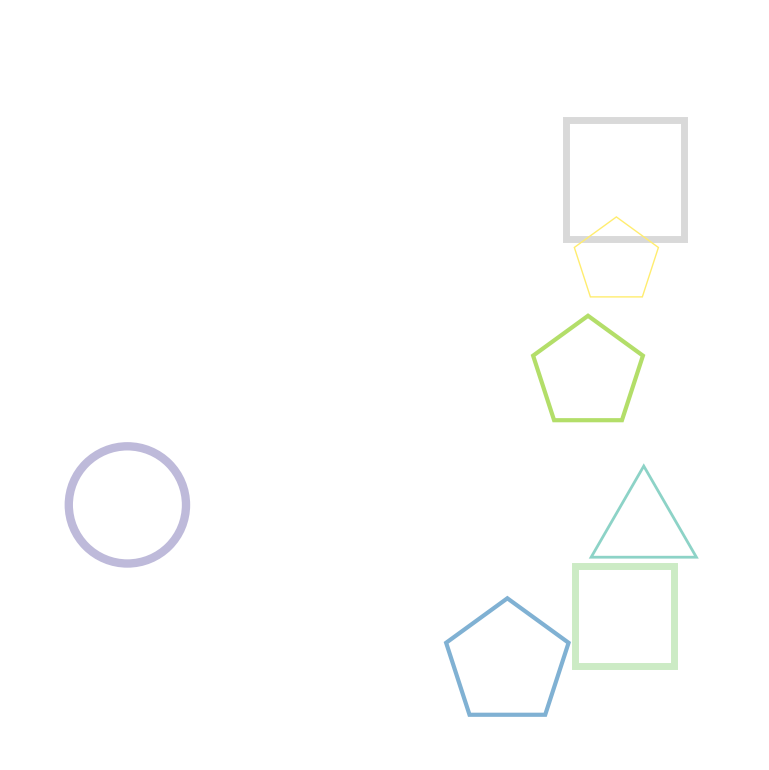[{"shape": "triangle", "thickness": 1, "radius": 0.39, "center": [0.836, 0.316]}, {"shape": "circle", "thickness": 3, "radius": 0.38, "center": [0.165, 0.344]}, {"shape": "pentagon", "thickness": 1.5, "radius": 0.42, "center": [0.659, 0.139]}, {"shape": "pentagon", "thickness": 1.5, "radius": 0.37, "center": [0.764, 0.515]}, {"shape": "square", "thickness": 2.5, "radius": 0.39, "center": [0.811, 0.767]}, {"shape": "square", "thickness": 2.5, "radius": 0.32, "center": [0.811, 0.2]}, {"shape": "pentagon", "thickness": 0.5, "radius": 0.29, "center": [0.8, 0.661]}]